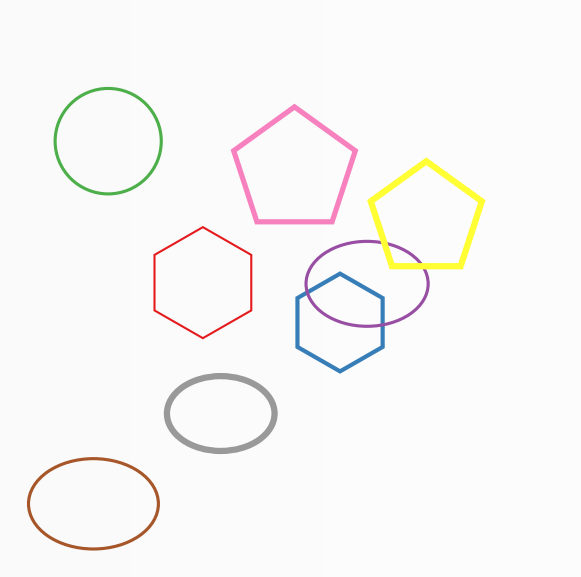[{"shape": "hexagon", "thickness": 1, "radius": 0.48, "center": [0.349, 0.51]}, {"shape": "hexagon", "thickness": 2, "radius": 0.42, "center": [0.585, 0.441]}, {"shape": "circle", "thickness": 1.5, "radius": 0.46, "center": [0.186, 0.755]}, {"shape": "oval", "thickness": 1.5, "radius": 0.53, "center": [0.632, 0.508]}, {"shape": "pentagon", "thickness": 3, "radius": 0.5, "center": [0.733, 0.619]}, {"shape": "oval", "thickness": 1.5, "radius": 0.56, "center": [0.161, 0.127]}, {"shape": "pentagon", "thickness": 2.5, "radius": 0.55, "center": [0.507, 0.704]}, {"shape": "oval", "thickness": 3, "radius": 0.46, "center": [0.38, 0.283]}]